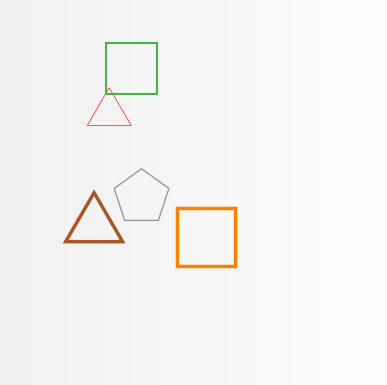[{"shape": "triangle", "thickness": 0.5, "radius": 0.33, "center": [0.282, 0.707]}, {"shape": "square", "thickness": 1.5, "radius": 0.33, "center": [0.339, 0.823]}, {"shape": "square", "thickness": 2.5, "radius": 0.38, "center": [0.532, 0.383]}, {"shape": "triangle", "thickness": 2.5, "radius": 0.42, "center": [0.243, 0.415]}, {"shape": "pentagon", "thickness": 1, "radius": 0.37, "center": [0.365, 0.488]}]